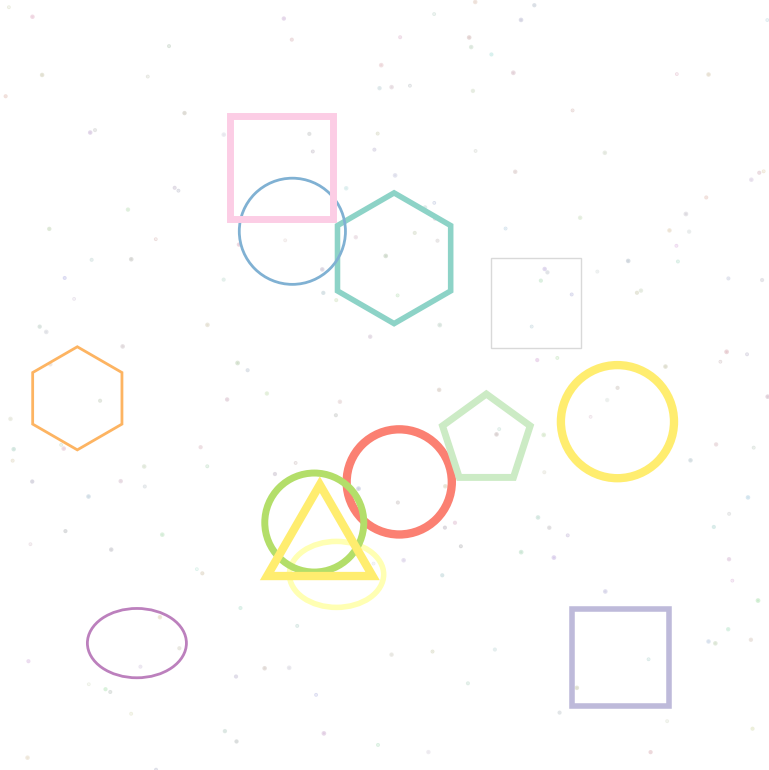[{"shape": "hexagon", "thickness": 2, "radius": 0.42, "center": [0.512, 0.665]}, {"shape": "oval", "thickness": 2, "radius": 0.31, "center": [0.437, 0.254]}, {"shape": "square", "thickness": 2, "radius": 0.32, "center": [0.806, 0.146]}, {"shape": "circle", "thickness": 3, "radius": 0.34, "center": [0.518, 0.374]}, {"shape": "circle", "thickness": 1, "radius": 0.34, "center": [0.38, 0.7]}, {"shape": "hexagon", "thickness": 1, "radius": 0.33, "center": [0.1, 0.483]}, {"shape": "circle", "thickness": 2.5, "radius": 0.32, "center": [0.408, 0.321]}, {"shape": "square", "thickness": 2.5, "radius": 0.34, "center": [0.366, 0.783]}, {"shape": "square", "thickness": 0.5, "radius": 0.29, "center": [0.696, 0.607]}, {"shape": "oval", "thickness": 1, "radius": 0.32, "center": [0.178, 0.165]}, {"shape": "pentagon", "thickness": 2.5, "radius": 0.3, "center": [0.632, 0.428]}, {"shape": "circle", "thickness": 3, "radius": 0.37, "center": [0.802, 0.452]}, {"shape": "triangle", "thickness": 3, "radius": 0.4, "center": [0.415, 0.291]}]